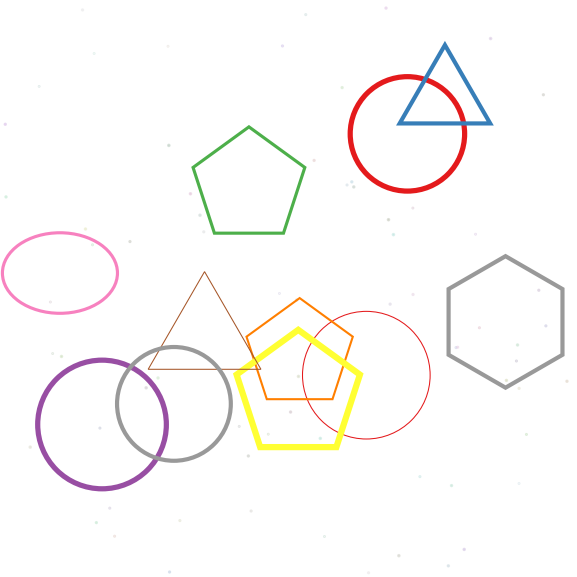[{"shape": "circle", "thickness": 0.5, "radius": 0.55, "center": [0.634, 0.349]}, {"shape": "circle", "thickness": 2.5, "radius": 0.5, "center": [0.705, 0.767]}, {"shape": "triangle", "thickness": 2, "radius": 0.45, "center": [0.77, 0.831]}, {"shape": "pentagon", "thickness": 1.5, "radius": 0.51, "center": [0.431, 0.678]}, {"shape": "circle", "thickness": 2.5, "radius": 0.56, "center": [0.177, 0.264]}, {"shape": "pentagon", "thickness": 1, "radius": 0.48, "center": [0.519, 0.386]}, {"shape": "pentagon", "thickness": 3, "radius": 0.56, "center": [0.516, 0.316]}, {"shape": "triangle", "thickness": 0.5, "radius": 0.56, "center": [0.354, 0.416]}, {"shape": "oval", "thickness": 1.5, "radius": 0.5, "center": [0.104, 0.526]}, {"shape": "hexagon", "thickness": 2, "radius": 0.57, "center": [0.875, 0.442]}, {"shape": "circle", "thickness": 2, "radius": 0.49, "center": [0.301, 0.3]}]